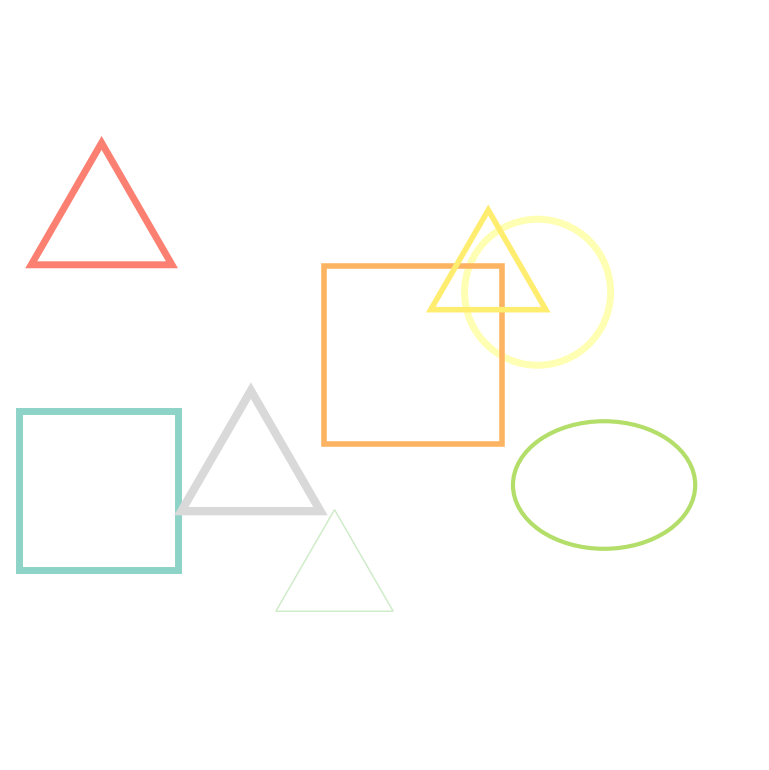[{"shape": "square", "thickness": 2.5, "radius": 0.52, "center": [0.128, 0.363]}, {"shape": "circle", "thickness": 2.5, "radius": 0.47, "center": [0.698, 0.62]}, {"shape": "triangle", "thickness": 2.5, "radius": 0.53, "center": [0.132, 0.709]}, {"shape": "square", "thickness": 2, "radius": 0.58, "center": [0.536, 0.539]}, {"shape": "oval", "thickness": 1.5, "radius": 0.59, "center": [0.785, 0.37]}, {"shape": "triangle", "thickness": 3, "radius": 0.52, "center": [0.326, 0.388]}, {"shape": "triangle", "thickness": 0.5, "radius": 0.44, "center": [0.434, 0.25]}, {"shape": "triangle", "thickness": 2, "radius": 0.43, "center": [0.634, 0.641]}]